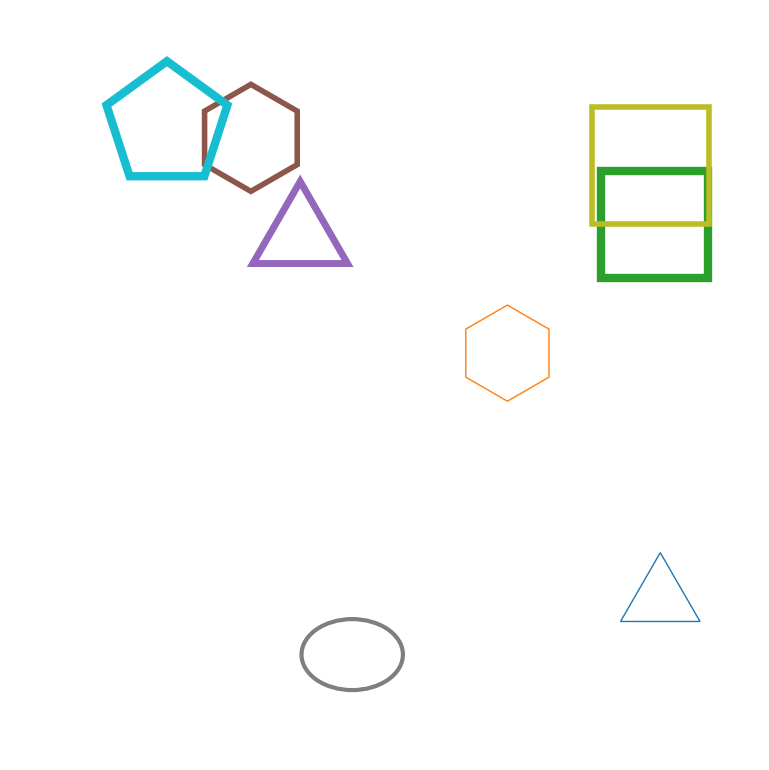[{"shape": "triangle", "thickness": 0.5, "radius": 0.3, "center": [0.858, 0.223]}, {"shape": "hexagon", "thickness": 0.5, "radius": 0.31, "center": [0.659, 0.541]}, {"shape": "square", "thickness": 3, "radius": 0.35, "center": [0.85, 0.708]}, {"shape": "triangle", "thickness": 2.5, "radius": 0.36, "center": [0.39, 0.693]}, {"shape": "hexagon", "thickness": 2, "radius": 0.35, "center": [0.326, 0.821]}, {"shape": "oval", "thickness": 1.5, "radius": 0.33, "center": [0.457, 0.15]}, {"shape": "square", "thickness": 2, "radius": 0.38, "center": [0.845, 0.785]}, {"shape": "pentagon", "thickness": 3, "radius": 0.41, "center": [0.217, 0.838]}]